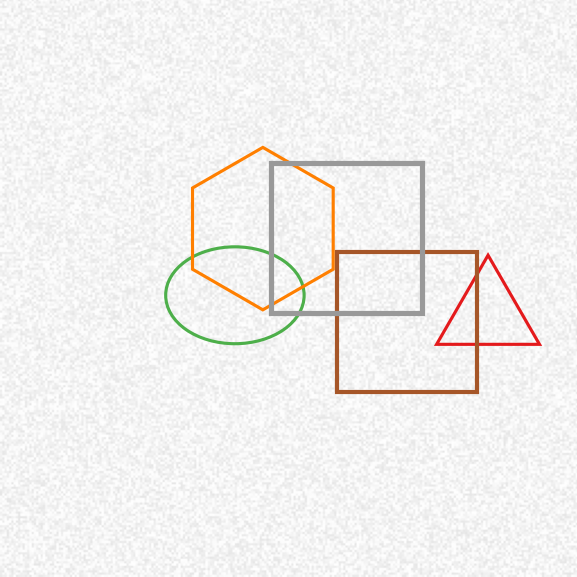[{"shape": "triangle", "thickness": 1.5, "radius": 0.51, "center": [0.845, 0.454]}, {"shape": "oval", "thickness": 1.5, "radius": 0.6, "center": [0.407, 0.488]}, {"shape": "hexagon", "thickness": 1.5, "radius": 0.7, "center": [0.455, 0.603]}, {"shape": "square", "thickness": 2, "radius": 0.61, "center": [0.704, 0.441]}, {"shape": "square", "thickness": 2.5, "radius": 0.65, "center": [0.6, 0.587]}]